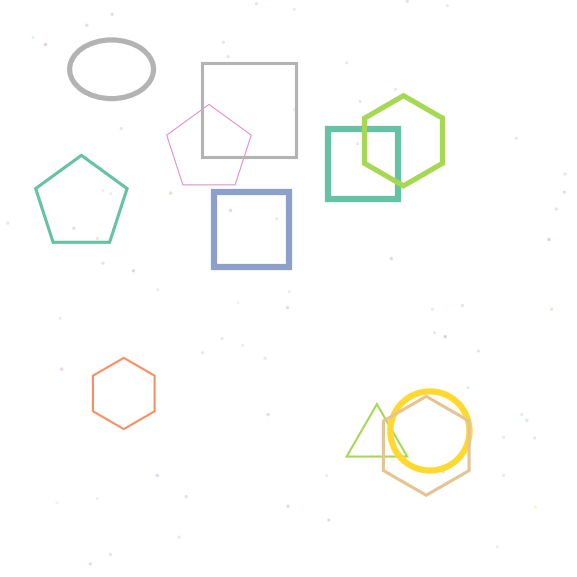[{"shape": "pentagon", "thickness": 1.5, "radius": 0.42, "center": [0.141, 0.647]}, {"shape": "square", "thickness": 3, "radius": 0.3, "center": [0.628, 0.715]}, {"shape": "hexagon", "thickness": 1, "radius": 0.31, "center": [0.214, 0.318]}, {"shape": "square", "thickness": 3, "radius": 0.32, "center": [0.435, 0.601]}, {"shape": "pentagon", "thickness": 0.5, "radius": 0.38, "center": [0.362, 0.741]}, {"shape": "hexagon", "thickness": 2.5, "radius": 0.39, "center": [0.699, 0.755]}, {"shape": "triangle", "thickness": 1, "radius": 0.3, "center": [0.653, 0.239]}, {"shape": "circle", "thickness": 3, "radius": 0.34, "center": [0.744, 0.253]}, {"shape": "hexagon", "thickness": 1.5, "radius": 0.43, "center": [0.738, 0.227]}, {"shape": "square", "thickness": 1.5, "radius": 0.41, "center": [0.431, 0.808]}, {"shape": "oval", "thickness": 2.5, "radius": 0.36, "center": [0.193, 0.879]}]